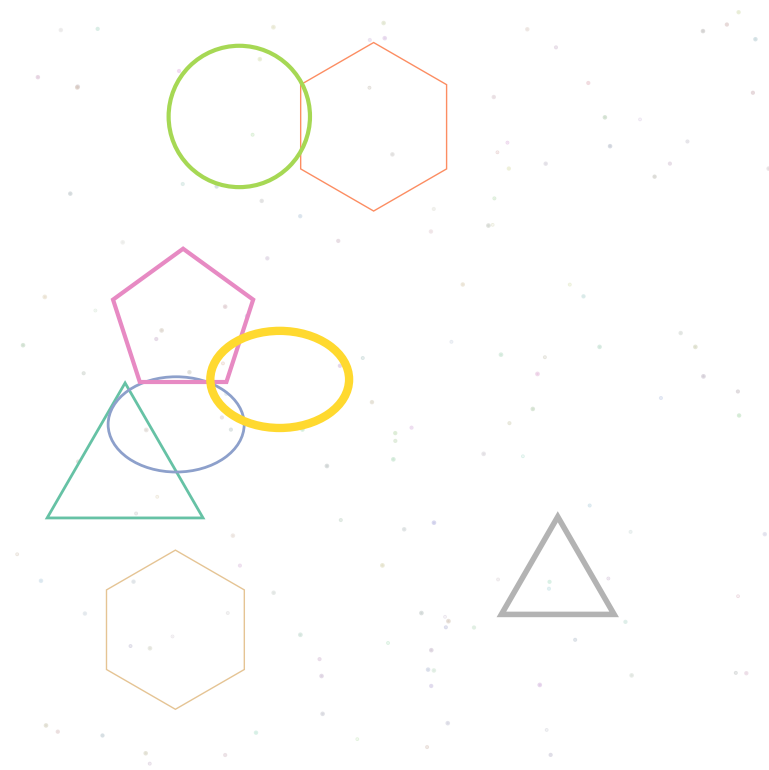[{"shape": "triangle", "thickness": 1, "radius": 0.58, "center": [0.162, 0.386]}, {"shape": "hexagon", "thickness": 0.5, "radius": 0.55, "center": [0.485, 0.835]}, {"shape": "oval", "thickness": 1, "radius": 0.44, "center": [0.229, 0.449]}, {"shape": "pentagon", "thickness": 1.5, "radius": 0.48, "center": [0.238, 0.581]}, {"shape": "circle", "thickness": 1.5, "radius": 0.46, "center": [0.311, 0.849]}, {"shape": "oval", "thickness": 3, "radius": 0.45, "center": [0.363, 0.507]}, {"shape": "hexagon", "thickness": 0.5, "radius": 0.52, "center": [0.228, 0.182]}, {"shape": "triangle", "thickness": 2, "radius": 0.42, "center": [0.724, 0.244]}]